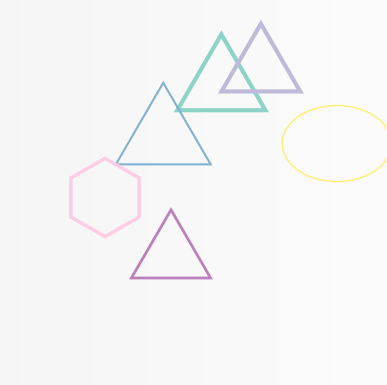[{"shape": "triangle", "thickness": 3, "radius": 0.66, "center": [0.571, 0.779]}, {"shape": "triangle", "thickness": 3, "radius": 0.59, "center": [0.673, 0.821]}, {"shape": "triangle", "thickness": 1.5, "radius": 0.71, "center": [0.421, 0.644]}, {"shape": "hexagon", "thickness": 2.5, "radius": 0.51, "center": [0.271, 0.487]}, {"shape": "triangle", "thickness": 2, "radius": 0.59, "center": [0.441, 0.337]}, {"shape": "oval", "thickness": 1, "radius": 0.71, "center": [0.869, 0.627]}]